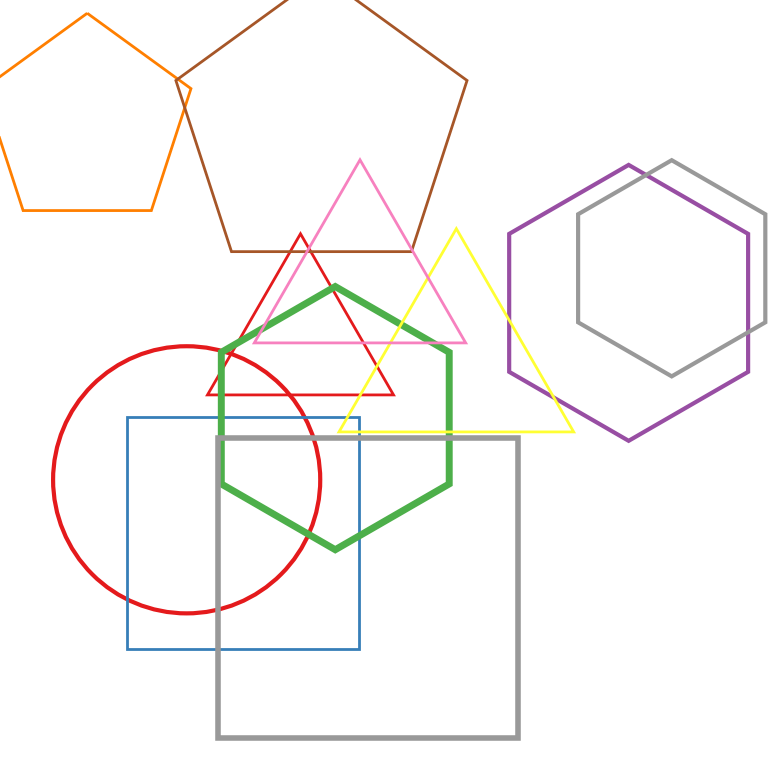[{"shape": "circle", "thickness": 1.5, "radius": 0.87, "center": [0.242, 0.377]}, {"shape": "triangle", "thickness": 1, "radius": 0.7, "center": [0.39, 0.557]}, {"shape": "square", "thickness": 1, "radius": 0.75, "center": [0.316, 0.308]}, {"shape": "hexagon", "thickness": 2.5, "radius": 0.85, "center": [0.435, 0.457]}, {"shape": "hexagon", "thickness": 1.5, "radius": 0.9, "center": [0.816, 0.607]}, {"shape": "pentagon", "thickness": 1, "radius": 0.71, "center": [0.113, 0.841]}, {"shape": "triangle", "thickness": 1, "radius": 0.88, "center": [0.593, 0.527]}, {"shape": "pentagon", "thickness": 1, "radius": 0.99, "center": [0.417, 0.834]}, {"shape": "triangle", "thickness": 1, "radius": 0.79, "center": [0.468, 0.634]}, {"shape": "square", "thickness": 2, "radius": 0.97, "center": [0.478, 0.236]}, {"shape": "hexagon", "thickness": 1.5, "radius": 0.7, "center": [0.872, 0.652]}]